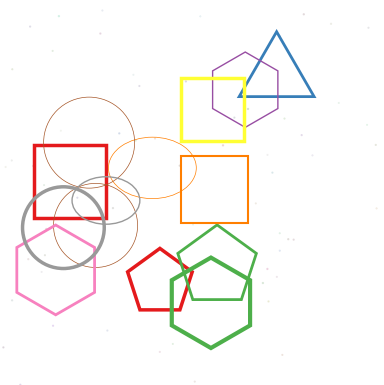[{"shape": "square", "thickness": 2.5, "radius": 0.47, "center": [0.182, 0.529]}, {"shape": "pentagon", "thickness": 2.5, "radius": 0.44, "center": [0.415, 0.267]}, {"shape": "triangle", "thickness": 2, "radius": 0.56, "center": [0.719, 0.805]}, {"shape": "pentagon", "thickness": 2, "radius": 0.54, "center": [0.564, 0.309]}, {"shape": "hexagon", "thickness": 3, "radius": 0.59, "center": [0.548, 0.214]}, {"shape": "hexagon", "thickness": 1, "radius": 0.49, "center": [0.637, 0.767]}, {"shape": "square", "thickness": 1.5, "radius": 0.43, "center": [0.557, 0.507]}, {"shape": "oval", "thickness": 0.5, "radius": 0.57, "center": [0.396, 0.564]}, {"shape": "square", "thickness": 2.5, "radius": 0.41, "center": [0.552, 0.715]}, {"shape": "circle", "thickness": 0.5, "radius": 0.59, "center": [0.231, 0.63]}, {"shape": "circle", "thickness": 0.5, "radius": 0.55, "center": [0.248, 0.414]}, {"shape": "hexagon", "thickness": 2, "radius": 0.58, "center": [0.145, 0.299]}, {"shape": "oval", "thickness": 1, "radius": 0.44, "center": [0.275, 0.479]}, {"shape": "circle", "thickness": 2.5, "radius": 0.53, "center": [0.165, 0.409]}]